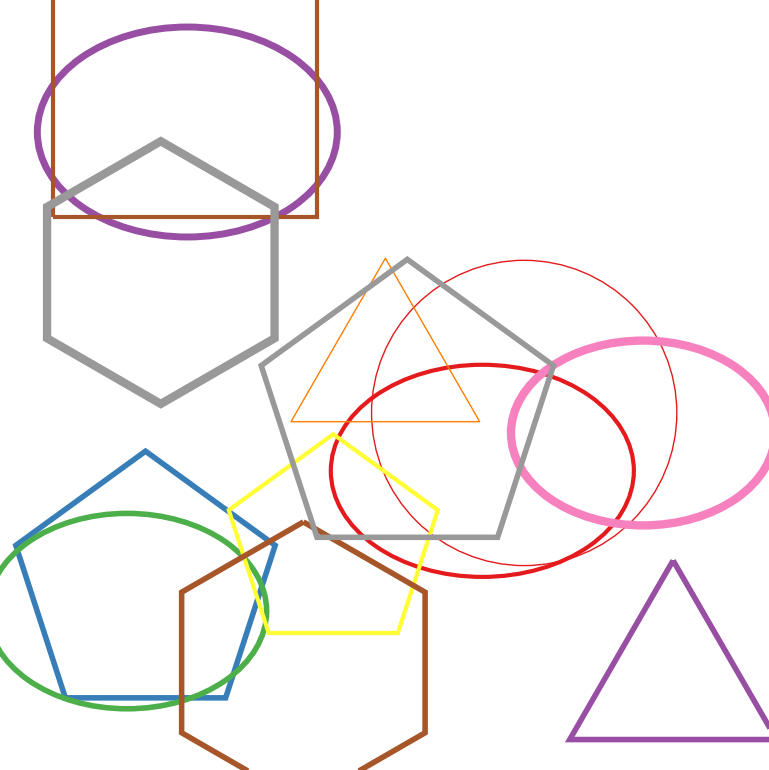[{"shape": "oval", "thickness": 1.5, "radius": 0.98, "center": [0.626, 0.389]}, {"shape": "circle", "thickness": 0.5, "radius": 0.99, "center": [0.681, 0.464]}, {"shape": "pentagon", "thickness": 2, "radius": 0.89, "center": [0.189, 0.237]}, {"shape": "oval", "thickness": 2, "radius": 0.91, "center": [0.165, 0.206]}, {"shape": "oval", "thickness": 2.5, "radius": 0.97, "center": [0.243, 0.829]}, {"shape": "triangle", "thickness": 2, "radius": 0.78, "center": [0.874, 0.117]}, {"shape": "triangle", "thickness": 0.5, "radius": 0.71, "center": [0.5, 0.523]}, {"shape": "pentagon", "thickness": 1.5, "radius": 0.71, "center": [0.433, 0.293]}, {"shape": "square", "thickness": 1.5, "radius": 0.86, "center": [0.241, 0.89]}, {"shape": "hexagon", "thickness": 2, "radius": 0.91, "center": [0.394, 0.14]}, {"shape": "oval", "thickness": 3, "radius": 0.86, "center": [0.835, 0.438]}, {"shape": "pentagon", "thickness": 2, "radius": 1.0, "center": [0.529, 0.464]}, {"shape": "hexagon", "thickness": 3, "radius": 0.85, "center": [0.209, 0.646]}]